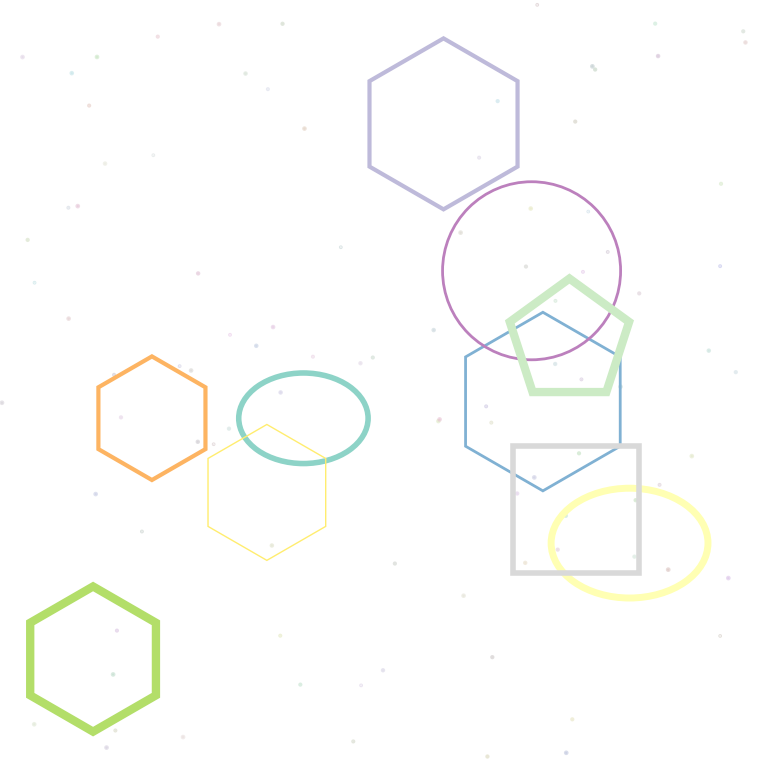[{"shape": "oval", "thickness": 2, "radius": 0.42, "center": [0.394, 0.457]}, {"shape": "oval", "thickness": 2.5, "radius": 0.51, "center": [0.818, 0.295]}, {"shape": "hexagon", "thickness": 1.5, "radius": 0.56, "center": [0.576, 0.839]}, {"shape": "hexagon", "thickness": 1, "radius": 0.58, "center": [0.705, 0.478]}, {"shape": "hexagon", "thickness": 1.5, "radius": 0.4, "center": [0.197, 0.457]}, {"shape": "hexagon", "thickness": 3, "radius": 0.47, "center": [0.121, 0.144]}, {"shape": "square", "thickness": 2, "radius": 0.41, "center": [0.748, 0.338]}, {"shape": "circle", "thickness": 1, "radius": 0.58, "center": [0.69, 0.648]}, {"shape": "pentagon", "thickness": 3, "radius": 0.41, "center": [0.74, 0.557]}, {"shape": "hexagon", "thickness": 0.5, "radius": 0.44, "center": [0.347, 0.36]}]